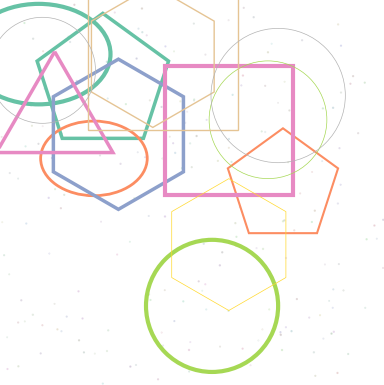[{"shape": "pentagon", "thickness": 2.5, "radius": 0.9, "center": [0.267, 0.786]}, {"shape": "oval", "thickness": 3, "radius": 0.93, "center": [0.101, 0.859]}, {"shape": "pentagon", "thickness": 1.5, "radius": 0.75, "center": [0.735, 0.516]}, {"shape": "oval", "thickness": 2, "radius": 0.69, "center": [0.244, 0.589]}, {"shape": "hexagon", "thickness": 2.5, "radius": 0.98, "center": [0.308, 0.651]}, {"shape": "square", "thickness": 3, "radius": 0.83, "center": [0.595, 0.661]}, {"shape": "triangle", "thickness": 2.5, "radius": 0.87, "center": [0.142, 0.691]}, {"shape": "circle", "thickness": 3, "radius": 0.86, "center": [0.551, 0.205]}, {"shape": "circle", "thickness": 0.5, "radius": 0.76, "center": [0.696, 0.689]}, {"shape": "hexagon", "thickness": 0.5, "radius": 0.86, "center": [0.594, 0.365]}, {"shape": "square", "thickness": 1, "radius": 0.97, "center": [0.424, 0.858]}, {"shape": "hexagon", "thickness": 1, "radius": 0.92, "center": [0.397, 0.853]}, {"shape": "circle", "thickness": 0.5, "radius": 0.87, "center": [0.723, 0.752]}, {"shape": "circle", "thickness": 0.5, "radius": 0.69, "center": [0.11, 0.817]}]